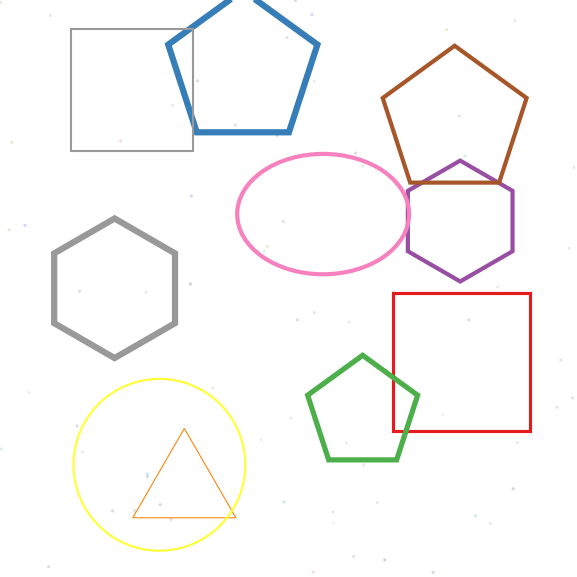[{"shape": "square", "thickness": 1.5, "radius": 0.59, "center": [0.799, 0.372]}, {"shape": "pentagon", "thickness": 3, "radius": 0.68, "center": [0.42, 0.88]}, {"shape": "pentagon", "thickness": 2.5, "radius": 0.5, "center": [0.628, 0.284]}, {"shape": "hexagon", "thickness": 2, "radius": 0.52, "center": [0.797, 0.616]}, {"shape": "triangle", "thickness": 0.5, "radius": 0.52, "center": [0.319, 0.154]}, {"shape": "circle", "thickness": 1, "radius": 0.74, "center": [0.276, 0.194]}, {"shape": "pentagon", "thickness": 2, "radius": 0.66, "center": [0.787, 0.789]}, {"shape": "oval", "thickness": 2, "radius": 0.74, "center": [0.56, 0.628]}, {"shape": "square", "thickness": 1, "radius": 0.53, "center": [0.229, 0.843]}, {"shape": "hexagon", "thickness": 3, "radius": 0.6, "center": [0.198, 0.5]}]